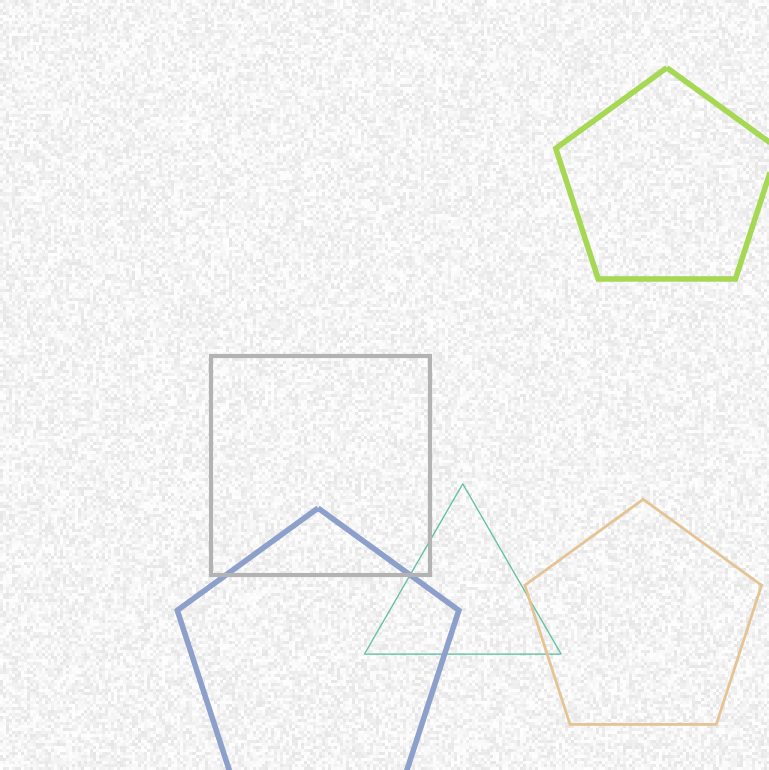[{"shape": "triangle", "thickness": 0.5, "radius": 0.74, "center": [0.601, 0.224]}, {"shape": "pentagon", "thickness": 2, "radius": 0.96, "center": [0.413, 0.148]}, {"shape": "pentagon", "thickness": 2, "radius": 0.76, "center": [0.866, 0.76]}, {"shape": "pentagon", "thickness": 1, "radius": 0.81, "center": [0.835, 0.19]}, {"shape": "square", "thickness": 1.5, "radius": 0.71, "center": [0.416, 0.396]}]